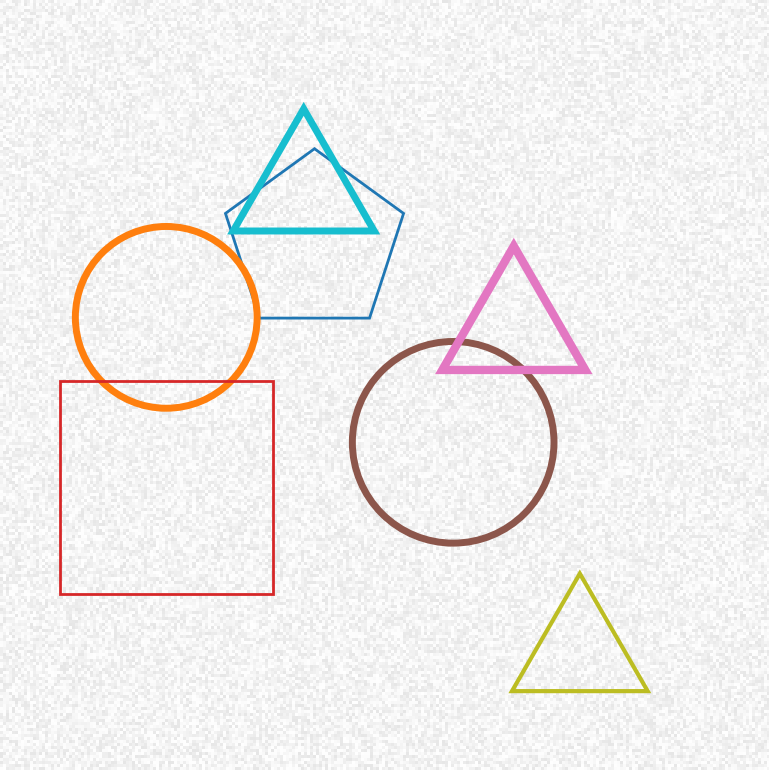[{"shape": "pentagon", "thickness": 1, "radius": 0.61, "center": [0.408, 0.685]}, {"shape": "circle", "thickness": 2.5, "radius": 0.59, "center": [0.216, 0.588]}, {"shape": "square", "thickness": 1, "radius": 0.69, "center": [0.216, 0.367]}, {"shape": "circle", "thickness": 2.5, "radius": 0.65, "center": [0.589, 0.426]}, {"shape": "triangle", "thickness": 3, "radius": 0.54, "center": [0.667, 0.573]}, {"shape": "triangle", "thickness": 1.5, "radius": 0.51, "center": [0.753, 0.153]}, {"shape": "triangle", "thickness": 2.5, "radius": 0.53, "center": [0.394, 0.753]}]